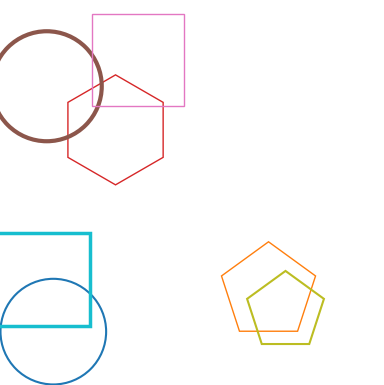[{"shape": "circle", "thickness": 1.5, "radius": 0.69, "center": [0.138, 0.139]}, {"shape": "pentagon", "thickness": 1, "radius": 0.64, "center": [0.697, 0.244]}, {"shape": "hexagon", "thickness": 1, "radius": 0.71, "center": [0.3, 0.663]}, {"shape": "circle", "thickness": 3, "radius": 0.71, "center": [0.121, 0.776]}, {"shape": "square", "thickness": 1, "radius": 0.6, "center": [0.357, 0.844]}, {"shape": "pentagon", "thickness": 1.5, "radius": 0.52, "center": [0.742, 0.191]}, {"shape": "square", "thickness": 2.5, "radius": 0.61, "center": [0.112, 0.274]}]